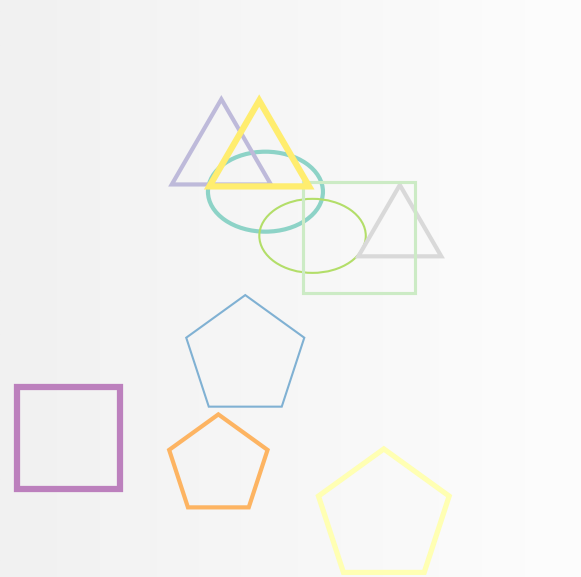[{"shape": "oval", "thickness": 2, "radius": 0.49, "center": [0.457, 0.667]}, {"shape": "pentagon", "thickness": 2.5, "radius": 0.59, "center": [0.66, 0.104]}, {"shape": "triangle", "thickness": 2, "radius": 0.49, "center": [0.381, 0.729]}, {"shape": "pentagon", "thickness": 1, "radius": 0.53, "center": [0.422, 0.381]}, {"shape": "pentagon", "thickness": 2, "radius": 0.45, "center": [0.376, 0.193]}, {"shape": "oval", "thickness": 1, "radius": 0.46, "center": [0.538, 0.591]}, {"shape": "triangle", "thickness": 2, "radius": 0.41, "center": [0.688, 0.596]}, {"shape": "square", "thickness": 3, "radius": 0.44, "center": [0.118, 0.241]}, {"shape": "square", "thickness": 1.5, "radius": 0.48, "center": [0.618, 0.588]}, {"shape": "triangle", "thickness": 3, "radius": 0.5, "center": [0.446, 0.726]}]